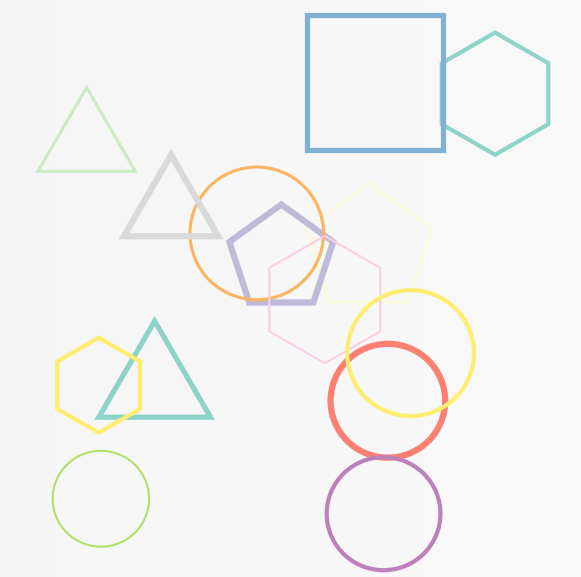[{"shape": "hexagon", "thickness": 2, "radius": 0.53, "center": [0.852, 0.837]}, {"shape": "triangle", "thickness": 2.5, "radius": 0.55, "center": [0.266, 0.332]}, {"shape": "pentagon", "thickness": 0.5, "radius": 0.57, "center": [0.635, 0.568]}, {"shape": "pentagon", "thickness": 3, "radius": 0.47, "center": [0.484, 0.551]}, {"shape": "circle", "thickness": 3, "radius": 0.49, "center": [0.667, 0.305]}, {"shape": "square", "thickness": 2.5, "radius": 0.58, "center": [0.645, 0.857]}, {"shape": "circle", "thickness": 1.5, "radius": 0.57, "center": [0.442, 0.595]}, {"shape": "circle", "thickness": 1, "radius": 0.41, "center": [0.174, 0.135]}, {"shape": "hexagon", "thickness": 1, "radius": 0.55, "center": [0.559, 0.48]}, {"shape": "triangle", "thickness": 3, "radius": 0.47, "center": [0.294, 0.637]}, {"shape": "circle", "thickness": 2, "radius": 0.49, "center": [0.66, 0.11]}, {"shape": "triangle", "thickness": 1.5, "radius": 0.48, "center": [0.149, 0.751]}, {"shape": "circle", "thickness": 2, "radius": 0.55, "center": [0.706, 0.388]}, {"shape": "hexagon", "thickness": 2, "radius": 0.41, "center": [0.17, 0.332]}]